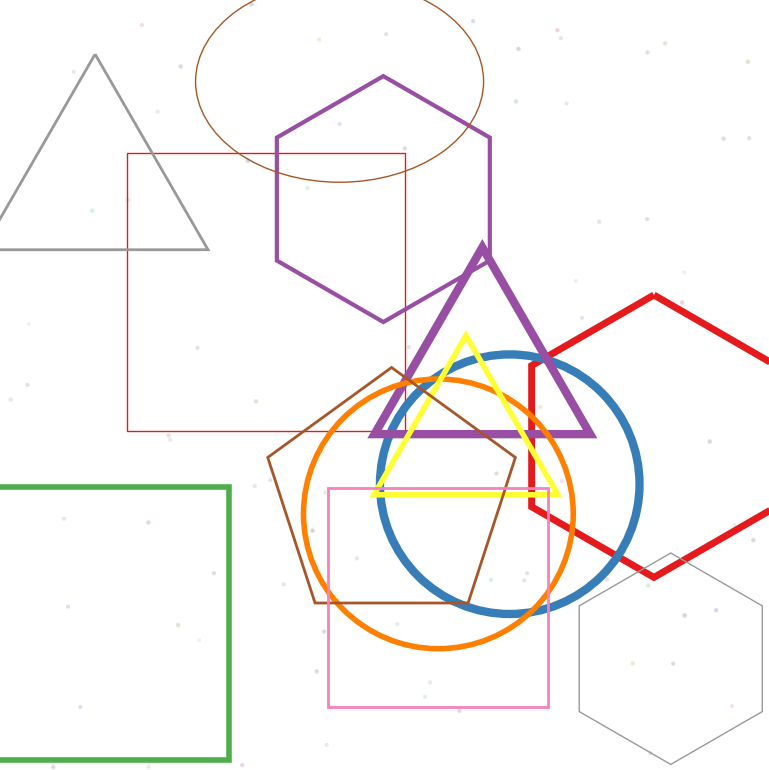[{"shape": "square", "thickness": 0.5, "radius": 0.9, "center": [0.345, 0.62]}, {"shape": "hexagon", "thickness": 2.5, "radius": 0.92, "center": [0.849, 0.434]}, {"shape": "circle", "thickness": 3, "radius": 0.84, "center": [0.662, 0.371]}, {"shape": "square", "thickness": 2, "radius": 0.88, "center": [0.121, 0.19]}, {"shape": "triangle", "thickness": 3, "radius": 0.81, "center": [0.626, 0.517]}, {"shape": "hexagon", "thickness": 1.5, "radius": 0.8, "center": [0.498, 0.741]}, {"shape": "circle", "thickness": 2, "radius": 0.88, "center": [0.569, 0.333]}, {"shape": "triangle", "thickness": 2, "radius": 0.69, "center": [0.605, 0.426]}, {"shape": "pentagon", "thickness": 1, "radius": 0.85, "center": [0.509, 0.354]}, {"shape": "oval", "thickness": 0.5, "radius": 0.94, "center": [0.441, 0.894]}, {"shape": "square", "thickness": 1, "radius": 0.71, "center": [0.568, 0.224]}, {"shape": "hexagon", "thickness": 0.5, "radius": 0.69, "center": [0.871, 0.145]}, {"shape": "triangle", "thickness": 1, "radius": 0.85, "center": [0.124, 0.76]}]